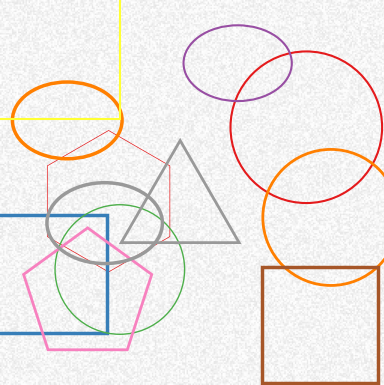[{"shape": "hexagon", "thickness": 0.5, "radius": 0.92, "center": [0.282, 0.477]}, {"shape": "circle", "thickness": 1.5, "radius": 0.98, "center": [0.796, 0.669]}, {"shape": "square", "thickness": 2.5, "radius": 0.77, "center": [0.123, 0.288]}, {"shape": "circle", "thickness": 1, "radius": 0.84, "center": [0.311, 0.3]}, {"shape": "oval", "thickness": 1.5, "radius": 0.7, "center": [0.617, 0.836]}, {"shape": "circle", "thickness": 2, "radius": 0.88, "center": [0.859, 0.435]}, {"shape": "oval", "thickness": 2.5, "radius": 0.71, "center": [0.175, 0.687]}, {"shape": "square", "thickness": 1.5, "radius": 0.89, "center": [0.134, 0.87]}, {"shape": "square", "thickness": 2.5, "radius": 0.75, "center": [0.831, 0.156]}, {"shape": "pentagon", "thickness": 2, "radius": 0.88, "center": [0.228, 0.233]}, {"shape": "triangle", "thickness": 2, "radius": 0.88, "center": [0.468, 0.458]}, {"shape": "oval", "thickness": 2.5, "radius": 0.75, "center": [0.272, 0.42]}]